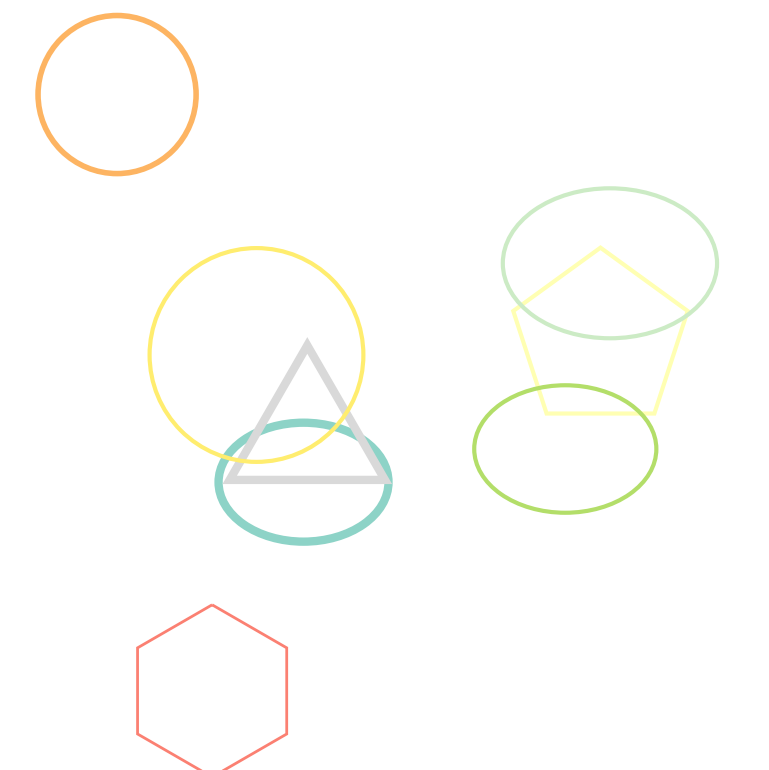[{"shape": "oval", "thickness": 3, "radius": 0.55, "center": [0.394, 0.374]}, {"shape": "pentagon", "thickness": 1.5, "radius": 0.6, "center": [0.78, 0.559]}, {"shape": "hexagon", "thickness": 1, "radius": 0.56, "center": [0.276, 0.103]}, {"shape": "circle", "thickness": 2, "radius": 0.51, "center": [0.152, 0.877]}, {"shape": "oval", "thickness": 1.5, "radius": 0.59, "center": [0.734, 0.417]}, {"shape": "triangle", "thickness": 3, "radius": 0.58, "center": [0.399, 0.435]}, {"shape": "oval", "thickness": 1.5, "radius": 0.7, "center": [0.792, 0.658]}, {"shape": "circle", "thickness": 1.5, "radius": 0.69, "center": [0.333, 0.539]}]